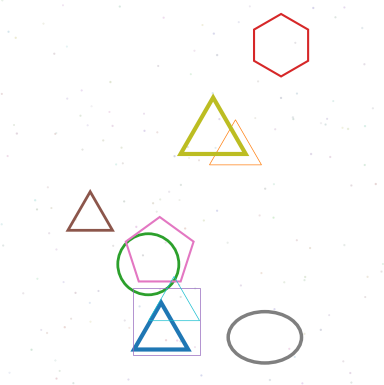[{"shape": "triangle", "thickness": 3, "radius": 0.41, "center": [0.418, 0.133]}, {"shape": "triangle", "thickness": 0.5, "radius": 0.39, "center": [0.612, 0.611]}, {"shape": "circle", "thickness": 2, "radius": 0.4, "center": [0.385, 0.314]}, {"shape": "hexagon", "thickness": 1.5, "radius": 0.41, "center": [0.73, 0.883]}, {"shape": "square", "thickness": 0.5, "radius": 0.44, "center": [0.432, 0.165]}, {"shape": "triangle", "thickness": 2, "radius": 0.33, "center": [0.234, 0.435]}, {"shape": "pentagon", "thickness": 1.5, "radius": 0.46, "center": [0.415, 0.344]}, {"shape": "oval", "thickness": 2.5, "radius": 0.48, "center": [0.688, 0.124]}, {"shape": "triangle", "thickness": 3, "radius": 0.49, "center": [0.554, 0.649]}, {"shape": "triangle", "thickness": 0.5, "radius": 0.38, "center": [0.452, 0.205]}]